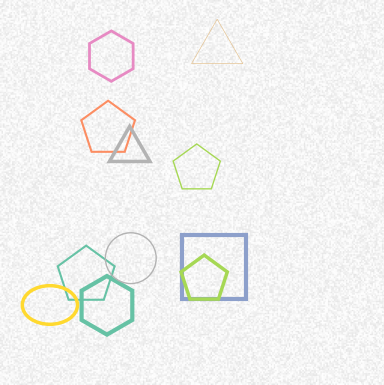[{"shape": "pentagon", "thickness": 1.5, "radius": 0.39, "center": [0.224, 0.284]}, {"shape": "hexagon", "thickness": 3, "radius": 0.38, "center": [0.278, 0.207]}, {"shape": "pentagon", "thickness": 1.5, "radius": 0.37, "center": [0.281, 0.665]}, {"shape": "square", "thickness": 3, "radius": 0.42, "center": [0.557, 0.307]}, {"shape": "hexagon", "thickness": 2, "radius": 0.33, "center": [0.289, 0.854]}, {"shape": "pentagon", "thickness": 1, "radius": 0.32, "center": [0.511, 0.562]}, {"shape": "pentagon", "thickness": 2.5, "radius": 0.32, "center": [0.53, 0.274]}, {"shape": "oval", "thickness": 2.5, "radius": 0.36, "center": [0.13, 0.208]}, {"shape": "triangle", "thickness": 0.5, "radius": 0.38, "center": [0.564, 0.873]}, {"shape": "circle", "thickness": 1, "radius": 0.33, "center": [0.34, 0.329]}, {"shape": "triangle", "thickness": 2.5, "radius": 0.3, "center": [0.337, 0.611]}]